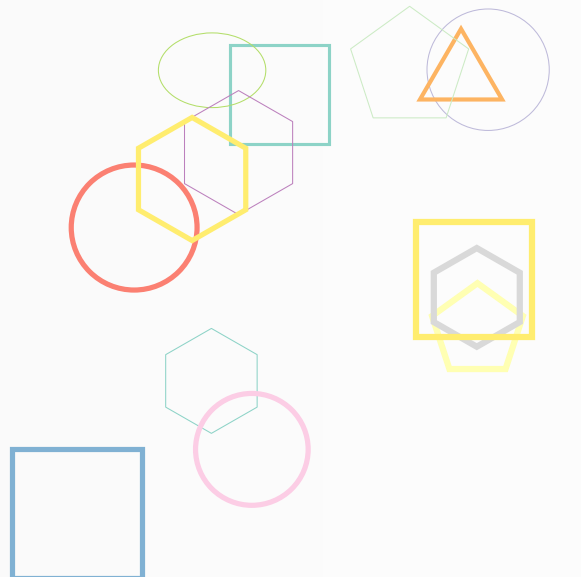[{"shape": "square", "thickness": 1.5, "radius": 0.43, "center": [0.481, 0.835]}, {"shape": "hexagon", "thickness": 0.5, "radius": 0.45, "center": [0.364, 0.34]}, {"shape": "pentagon", "thickness": 3, "radius": 0.41, "center": [0.821, 0.427]}, {"shape": "circle", "thickness": 0.5, "radius": 0.53, "center": [0.84, 0.878]}, {"shape": "circle", "thickness": 2.5, "radius": 0.54, "center": [0.231, 0.605]}, {"shape": "square", "thickness": 2.5, "radius": 0.56, "center": [0.133, 0.11]}, {"shape": "triangle", "thickness": 2, "radius": 0.41, "center": [0.793, 0.868]}, {"shape": "oval", "thickness": 0.5, "radius": 0.46, "center": [0.365, 0.877]}, {"shape": "circle", "thickness": 2.5, "radius": 0.48, "center": [0.433, 0.221]}, {"shape": "hexagon", "thickness": 3, "radius": 0.43, "center": [0.82, 0.484]}, {"shape": "hexagon", "thickness": 0.5, "radius": 0.54, "center": [0.41, 0.735]}, {"shape": "pentagon", "thickness": 0.5, "radius": 0.53, "center": [0.705, 0.881]}, {"shape": "hexagon", "thickness": 2.5, "radius": 0.53, "center": [0.331, 0.689]}, {"shape": "square", "thickness": 3, "radius": 0.5, "center": [0.815, 0.515]}]